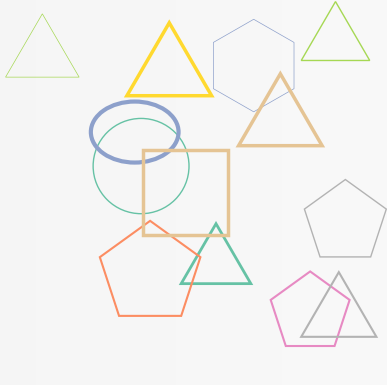[{"shape": "triangle", "thickness": 2, "radius": 0.52, "center": [0.557, 0.315]}, {"shape": "circle", "thickness": 1, "radius": 0.62, "center": [0.364, 0.569]}, {"shape": "pentagon", "thickness": 1.5, "radius": 0.68, "center": [0.387, 0.29]}, {"shape": "oval", "thickness": 3, "radius": 0.57, "center": [0.348, 0.657]}, {"shape": "hexagon", "thickness": 0.5, "radius": 0.6, "center": [0.655, 0.83]}, {"shape": "pentagon", "thickness": 1.5, "radius": 0.54, "center": [0.8, 0.188]}, {"shape": "triangle", "thickness": 0.5, "radius": 0.55, "center": [0.109, 0.854]}, {"shape": "triangle", "thickness": 1, "radius": 0.51, "center": [0.866, 0.894]}, {"shape": "triangle", "thickness": 2.5, "radius": 0.63, "center": [0.437, 0.815]}, {"shape": "triangle", "thickness": 2.5, "radius": 0.62, "center": [0.723, 0.684]}, {"shape": "square", "thickness": 2.5, "radius": 0.55, "center": [0.479, 0.5]}, {"shape": "triangle", "thickness": 1.5, "radius": 0.56, "center": [0.874, 0.181]}, {"shape": "pentagon", "thickness": 1, "radius": 0.56, "center": [0.891, 0.423]}]